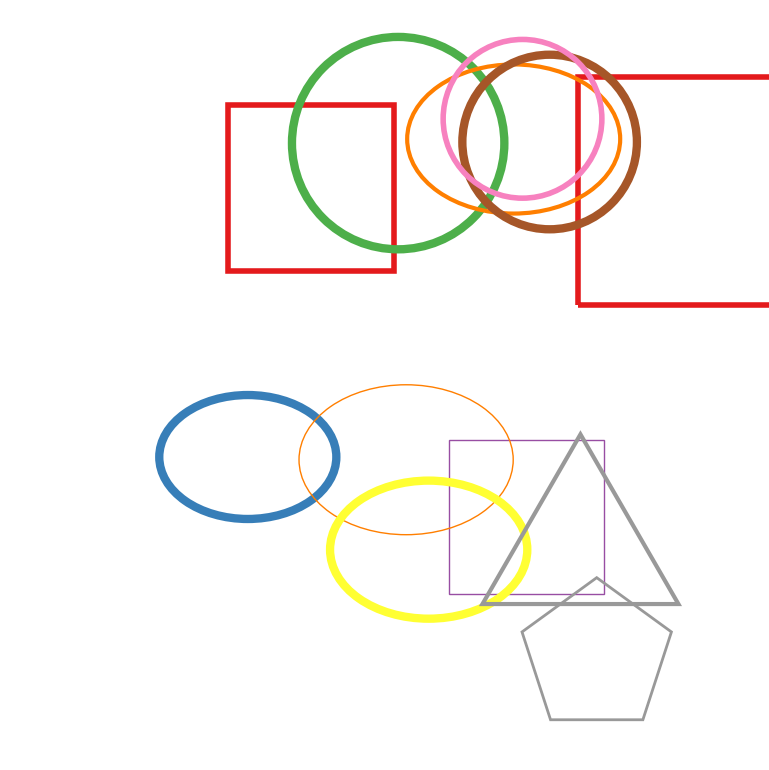[{"shape": "square", "thickness": 2, "radius": 0.54, "center": [0.404, 0.756]}, {"shape": "square", "thickness": 2, "radius": 0.74, "center": [0.898, 0.752]}, {"shape": "oval", "thickness": 3, "radius": 0.57, "center": [0.322, 0.406]}, {"shape": "circle", "thickness": 3, "radius": 0.69, "center": [0.517, 0.814]}, {"shape": "square", "thickness": 0.5, "radius": 0.5, "center": [0.684, 0.329]}, {"shape": "oval", "thickness": 1.5, "radius": 0.69, "center": [0.667, 0.819]}, {"shape": "oval", "thickness": 0.5, "radius": 0.7, "center": [0.527, 0.403]}, {"shape": "oval", "thickness": 3, "radius": 0.64, "center": [0.557, 0.286]}, {"shape": "circle", "thickness": 3, "radius": 0.57, "center": [0.714, 0.816]}, {"shape": "circle", "thickness": 2, "radius": 0.52, "center": [0.679, 0.846]}, {"shape": "pentagon", "thickness": 1, "radius": 0.51, "center": [0.775, 0.148]}, {"shape": "triangle", "thickness": 1.5, "radius": 0.73, "center": [0.754, 0.289]}]